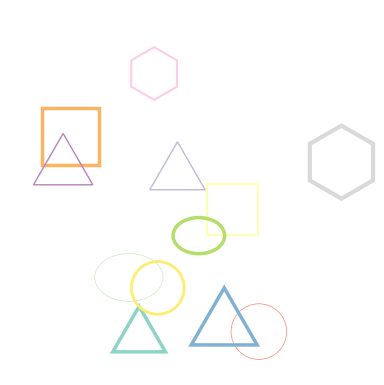[{"shape": "triangle", "thickness": 2.5, "radius": 0.39, "center": [0.361, 0.126]}, {"shape": "square", "thickness": 1.5, "radius": 0.33, "center": [0.603, 0.455]}, {"shape": "triangle", "thickness": 1, "radius": 0.41, "center": [0.461, 0.549]}, {"shape": "circle", "thickness": 0.5, "radius": 0.36, "center": [0.672, 0.139]}, {"shape": "triangle", "thickness": 2.5, "radius": 0.49, "center": [0.582, 0.153]}, {"shape": "square", "thickness": 2.5, "radius": 0.37, "center": [0.184, 0.646]}, {"shape": "oval", "thickness": 2.5, "radius": 0.34, "center": [0.517, 0.388]}, {"shape": "hexagon", "thickness": 1.5, "radius": 0.34, "center": [0.4, 0.809]}, {"shape": "hexagon", "thickness": 3, "radius": 0.47, "center": [0.887, 0.579]}, {"shape": "triangle", "thickness": 1, "radius": 0.44, "center": [0.164, 0.564]}, {"shape": "oval", "thickness": 0.5, "radius": 0.44, "center": [0.335, 0.279]}, {"shape": "circle", "thickness": 2, "radius": 0.34, "center": [0.41, 0.252]}]